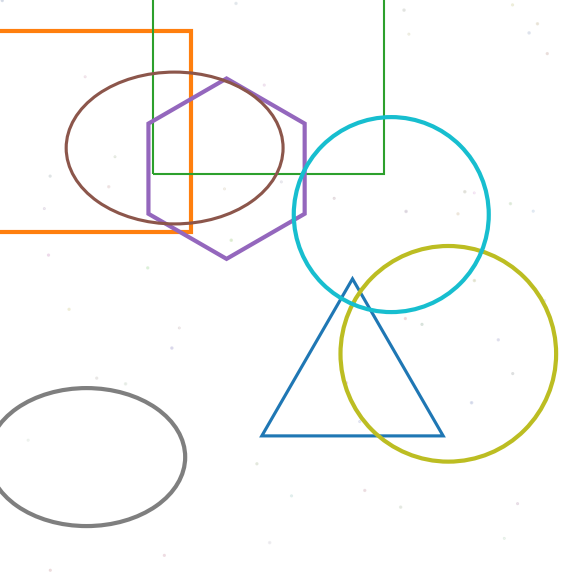[{"shape": "triangle", "thickness": 1.5, "radius": 0.91, "center": [0.61, 0.335]}, {"shape": "square", "thickness": 2, "radius": 0.87, "center": [0.156, 0.772]}, {"shape": "square", "thickness": 1, "radius": 1.0, "center": [0.465, 0.898]}, {"shape": "hexagon", "thickness": 2, "radius": 0.78, "center": [0.392, 0.707]}, {"shape": "oval", "thickness": 1.5, "radius": 0.94, "center": [0.302, 0.743]}, {"shape": "oval", "thickness": 2, "radius": 0.85, "center": [0.15, 0.208]}, {"shape": "circle", "thickness": 2, "radius": 0.93, "center": [0.776, 0.386]}, {"shape": "circle", "thickness": 2, "radius": 0.84, "center": [0.678, 0.628]}]